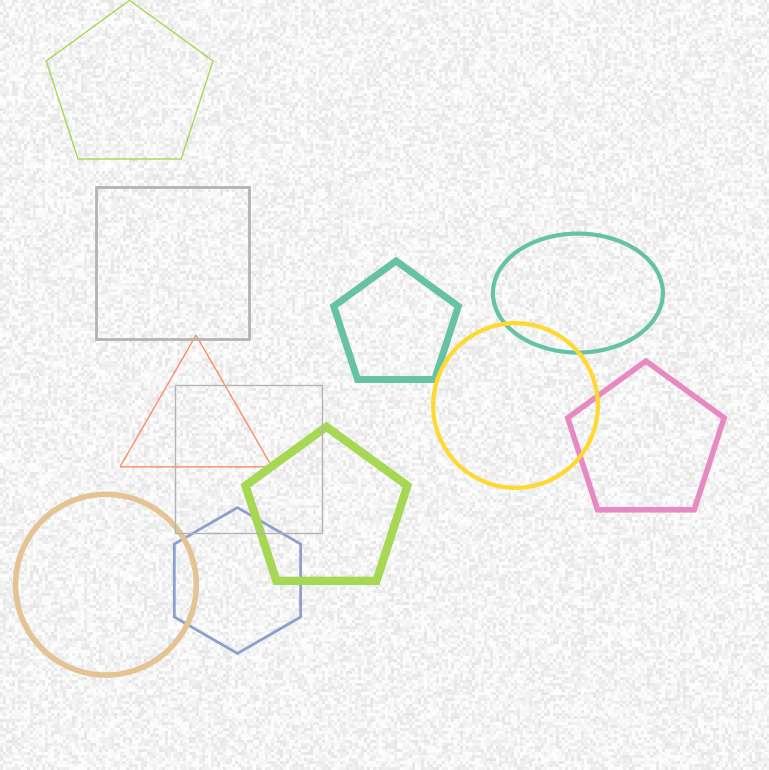[{"shape": "pentagon", "thickness": 2.5, "radius": 0.43, "center": [0.514, 0.576]}, {"shape": "oval", "thickness": 1.5, "radius": 0.55, "center": [0.751, 0.619]}, {"shape": "triangle", "thickness": 0.5, "radius": 0.57, "center": [0.255, 0.451]}, {"shape": "hexagon", "thickness": 1, "radius": 0.47, "center": [0.308, 0.246]}, {"shape": "pentagon", "thickness": 2, "radius": 0.53, "center": [0.839, 0.424]}, {"shape": "pentagon", "thickness": 3, "radius": 0.55, "center": [0.424, 0.335]}, {"shape": "pentagon", "thickness": 0.5, "radius": 0.57, "center": [0.168, 0.886]}, {"shape": "circle", "thickness": 1.5, "radius": 0.53, "center": [0.669, 0.473]}, {"shape": "circle", "thickness": 2, "radius": 0.59, "center": [0.138, 0.241]}, {"shape": "square", "thickness": 1, "radius": 0.49, "center": [0.224, 0.658]}, {"shape": "square", "thickness": 0.5, "radius": 0.48, "center": [0.323, 0.404]}]